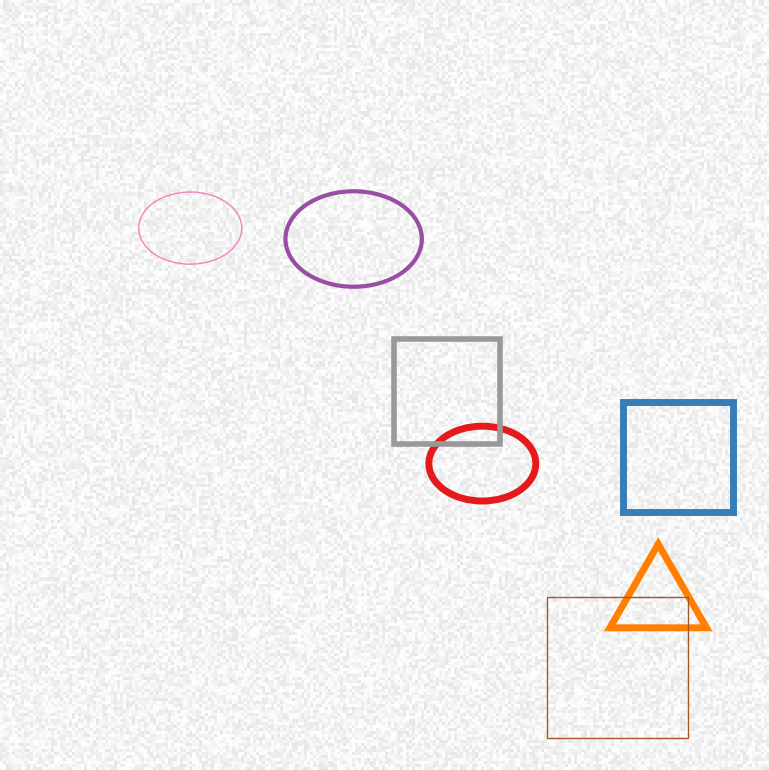[{"shape": "oval", "thickness": 2.5, "radius": 0.35, "center": [0.626, 0.398]}, {"shape": "square", "thickness": 2.5, "radius": 0.36, "center": [0.881, 0.407]}, {"shape": "oval", "thickness": 1.5, "radius": 0.44, "center": [0.459, 0.69]}, {"shape": "triangle", "thickness": 2.5, "radius": 0.36, "center": [0.855, 0.221]}, {"shape": "square", "thickness": 0.5, "radius": 0.46, "center": [0.802, 0.133]}, {"shape": "oval", "thickness": 0.5, "radius": 0.33, "center": [0.247, 0.704]}, {"shape": "square", "thickness": 2, "radius": 0.34, "center": [0.58, 0.492]}]